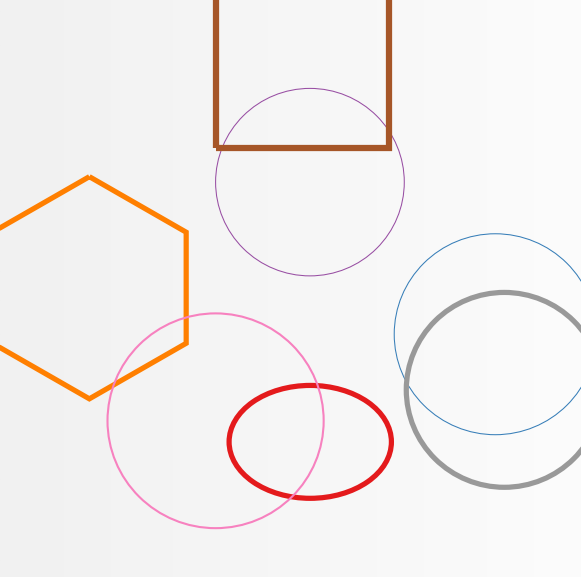[{"shape": "oval", "thickness": 2.5, "radius": 0.7, "center": [0.534, 0.234]}, {"shape": "circle", "thickness": 0.5, "radius": 0.87, "center": [0.852, 0.42]}, {"shape": "circle", "thickness": 0.5, "radius": 0.81, "center": [0.533, 0.684]}, {"shape": "hexagon", "thickness": 2.5, "radius": 0.96, "center": [0.154, 0.501]}, {"shape": "square", "thickness": 3, "radius": 0.75, "center": [0.521, 0.892]}, {"shape": "circle", "thickness": 1, "radius": 0.93, "center": [0.371, 0.271]}, {"shape": "circle", "thickness": 2.5, "radius": 0.84, "center": [0.868, 0.324]}]